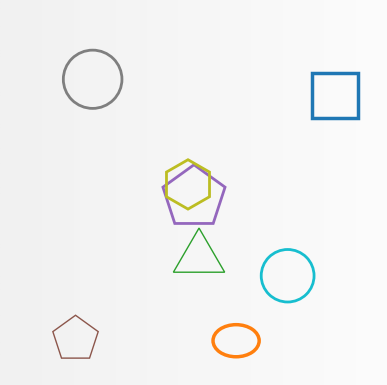[{"shape": "square", "thickness": 2.5, "radius": 0.3, "center": [0.865, 0.752]}, {"shape": "oval", "thickness": 2.5, "radius": 0.3, "center": [0.609, 0.115]}, {"shape": "triangle", "thickness": 1, "radius": 0.38, "center": [0.514, 0.331]}, {"shape": "pentagon", "thickness": 2, "radius": 0.42, "center": [0.501, 0.488]}, {"shape": "pentagon", "thickness": 1, "radius": 0.31, "center": [0.195, 0.12]}, {"shape": "circle", "thickness": 2, "radius": 0.38, "center": [0.239, 0.794]}, {"shape": "hexagon", "thickness": 2, "radius": 0.32, "center": [0.485, 0.521]}, {"shape": "circle", "thickness": 2, "radius": 0.34, "center": [0.742, 0.284]}]